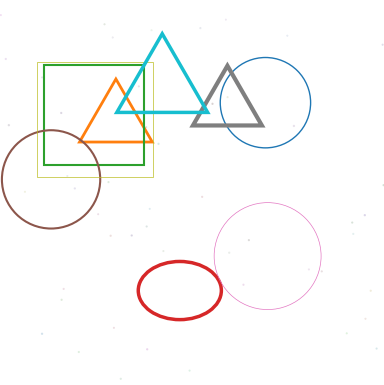[{"shape": "circle", "thickness": 1, "radius": 0.59, "center": [0.689, 0.733]}, {"shape": "triangle", "thickness": 2, "radius": 0.55, "center": [0.301, 0.686]}, {"shape": "square", "thickness": 1.5, "radius": 0.65, "center": [0.245, 0.702]}, {"shape": "oval", "thickness": 2.5, "radius": 0.54, "center": [0.467, 0.245]}, {"shape": "circle", "thickness": 1.5, "radius": 0.64, "center": [0.133, 0.534]}, {"shape": "circle", "thickness": 0.5, "radius": 0.69, "center": [0.695, 0.335]}, {"shape": "triangle", "thickness": 3, "radius": 0.52, "center": [0.591, 0.726]}, {"shape": "square", "thickness": 0.5, "radius": 0.75, "center": [0.247, 0.689]}, {"shape": "triangle", "thickness": 2.5, "radius": 0.68, "center": [0.421, 0.776]}]